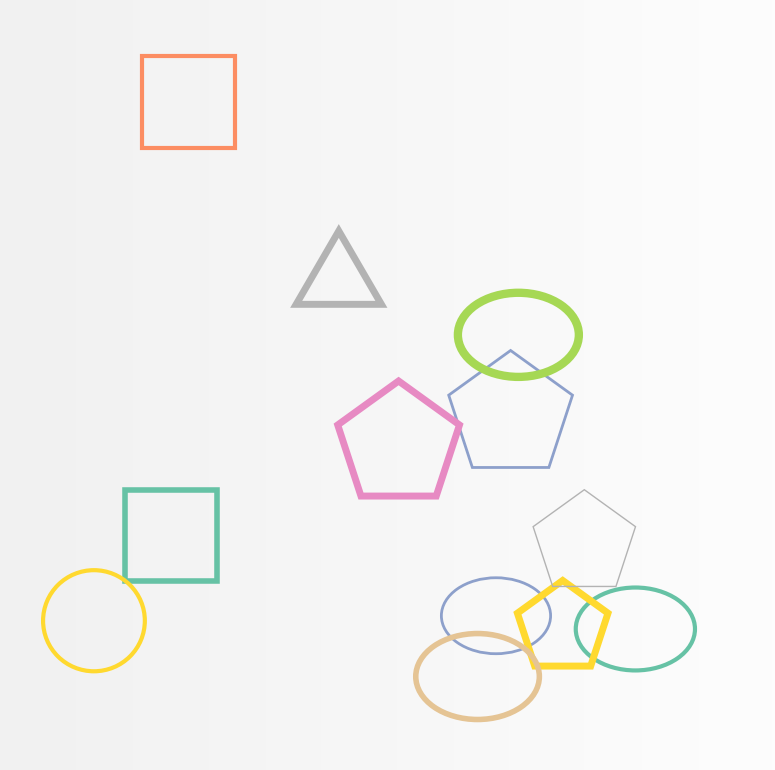[{"shape": "oval", "thickness": 1.5, "radius": 0.38, "center": [0.82, 0.183]}, {"shape": "square", "thickness": 2, "radius": 0.3, "center": [0.22, 0.304]}, {"shape": "square", "thickness": 1.5, "radius": 0.3, "center": [0.243, 0.867]}, {"shape": "pentagon", "thickness": 1, "radius": 0.42, "center": [0.659, 0.461]}, {"shape": "oval", "thickness": 1, "radius": 0.35, "center": [0.64, 0.2]}, {"shape": "pentagon", "thickness": 2.5, "radius": 0.41, "center": [0.514, 0.423]}, {"shape": "oval", "thickness": 3, "radius": 0.39, "center": [0.669, 0.565]}, {"shape": "pentagon", "thickness": 2.5, "radius": 0.31, "center": [0.726, 0.185]}, {"shape": "circle", "thickness": 1.5, "radius": 0.33, "center": [0.121, 0.194]}, {"shape": "oval", "thickness": 2, "radius": 0.4, "center": [0.616, 0.121]}, {"shape": "triangle", "thickness": 2.5, "radius": 0.32, "center": [0.437, 0.637]}, {"shape": "pentagon", "thickness": 0.5, "radius": 0.35, "center": [0.754, 0.295]}]